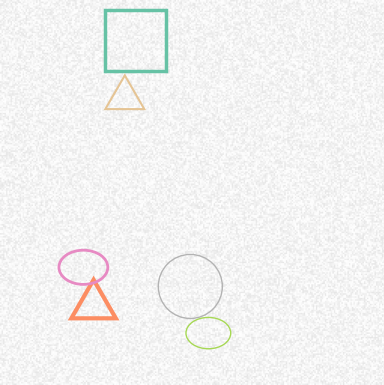[{"shape": "square", "thickness": 2.5, "radius": 0.39, "center": [0.352, 0.895]}, {"shape": "triangle", "thickness": 3, "radius": 0.33, "center": [0.243, 0.207]}, {"shape": "oval", "thickness": 2, "radius": 0.32, "center": [0.217, 0.306]}, {"shape": "oval", "thickness": 1, "radius": 0.29, "center": [0.541, 0.135]}, {"shape": "triangle", "thickness": 1.5, "radius": 0.29, "center": [0.324, 0.746]}, {"shape": "circle", "thickness": 1, "radius": 0.42, "center": [0.494, 0.256]}]